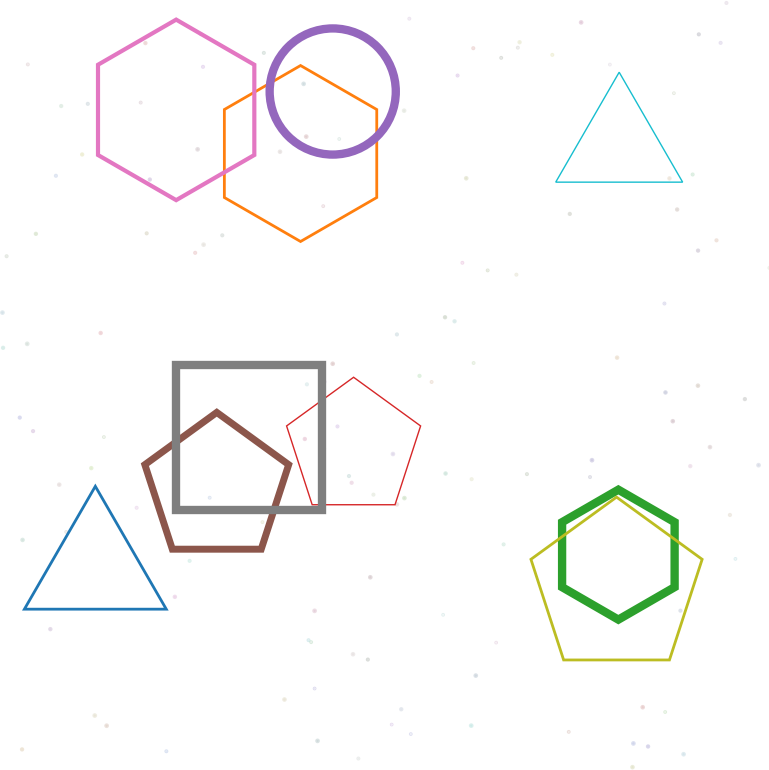[{"shape": "triangle", "thickness": 1, "radius": 0.53, "center": [0.124, 0.262]}, {"shape": "hexagon", "thickness": 1, "radius": 0.57, "center": [0.39, 0.801]}, {"shape": "hexagon", "thickness": 3, "radius": 0.42, "center": [0.803, 0.28]}, {"shape": "pentagon", "thickness": 0.5, "radius": 0.46, "center": [0.459, 0.419]}, {"shape": "circle", "thickness": 3, "radius": 0.41, "center": [0.432, 0.881]}, {"shape": "pentagon", "thickness": 2.5, "radius": 0.49, "center": [0.282, 0.366]}, {"shape": "hexagon", "thickness": 1.5, "radius": 0.59, "center": [0.229, 0.857]}, {"shape": "square", "thickness": 3, "radius": 0.47, "center": [0.323, 0.432]}, {"shape": "pentagon", "thickness": 1, "radius": 0.58, "center": [0.801, 0.237]}, {"shape": "triangle", "thickness": 0.5, "radius": 0.48, "center": [0.804, 0.811]}]